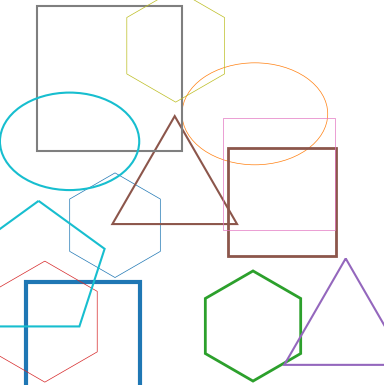[{"shape": "square", "thickness": 3, "radius": 0.74, "center": [0.215, 0.121]}, {"shape": "hexagon", "thickness": 0.5, "radius": 0.68, "center": [0.299, 0.415]}, {"shape": "oval", "thickness": 0.5, "radius": 0.95, "center": [0.662, 0.704]}, {"shape": "hexagon", "thickness": 2, "radius": 0.72, "center": [0.657, 0.153]}, {"shape": "hexagon", "thickness": 0.5, "radius": 0.79, "center": [0.116, 0.165]}, {"shape": "triangle", "thickness": 1.5, "radius": 0.92, "center": [0.898, 0.144]}, {"shape": "square", "thickness": 2, "radius": 0.7, "center": [0.732, 0.475]}, {"shape": "triangle", "thickness": 1.5, "radius": 0.93, "center": [0.454, 0.511]}, {"shape": "square", "thickness": 0.5, "radius": 0.73, "center": [0.724, 0.548]}, {"shape": "square", "thickness": 1.5, "radius": 0.94, "center": [0.284, 0.797]}, {"shape": "hexagon", "thickness": 0.5, "radius": 0.73, "center": [0.456, 0.881]}, {"shape": "pentagon", "thickness": 1.5, "radius": 0.9, "center": [0.1, 0.298]}, {"shape": "oval", "thickness": 1.5, "radius": 0.9, "center": [0.181, 0.633]}]